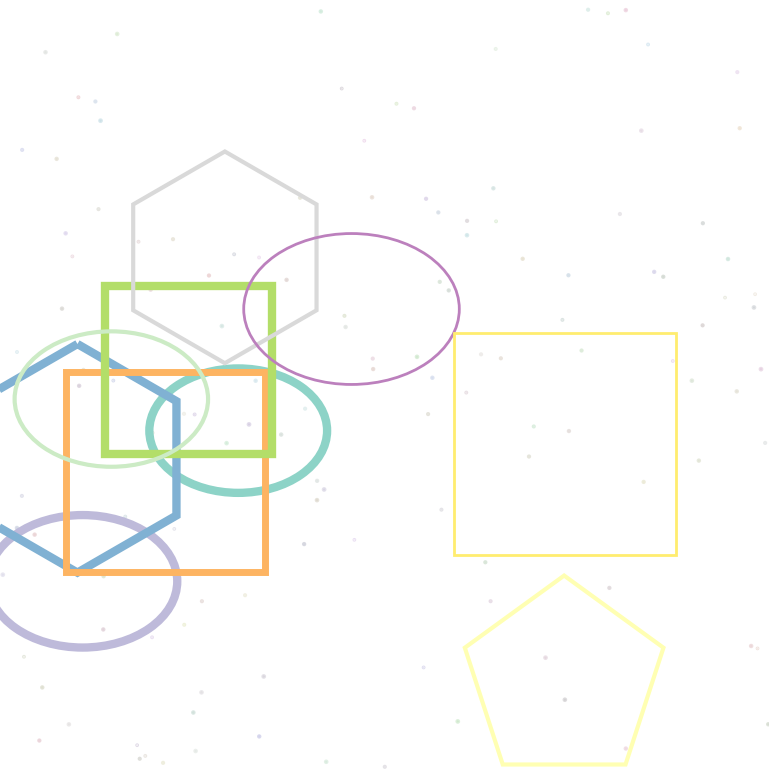[{"shape": "oval", "thickness": 3, "radius": 0.58, "center": [0.309, 0.441]}, {"shape": "pentagon", "thickness": 1.5, "radius": 0.68, "center": [0.733, 0.117]}, {"shape": "oval", "thickness": 3, "radius": 0.61, "center": [0.107, 0.245]}, {"shape": "hexagon", "thickness": 3, "radius": 0.74, "center": [0.101, 0.405]}, {"shape": "square", "thickness": 2.5, "radius": 0.65, "center": [0.215, 0.388]}, {"shape": "square", "thickness": 3, "radius": 0.54, "center": [0.245, 0.52]}, {"shape": "hexagon", "thickness": 1.5, "radius": 0.69, "center": [0.292, 0.666]}, {"shape": "oval", "thickness": 1, "radius": 0.7, "center": [0.457, 0.599]}, {"shape": "oval", "thickness": 1.5, "radius": 0.63, "center": [0.145, 0.482]}, {"shape": "square", "thickness": 1, "radius": 0.72, "center": [0.734, 0.424]}]